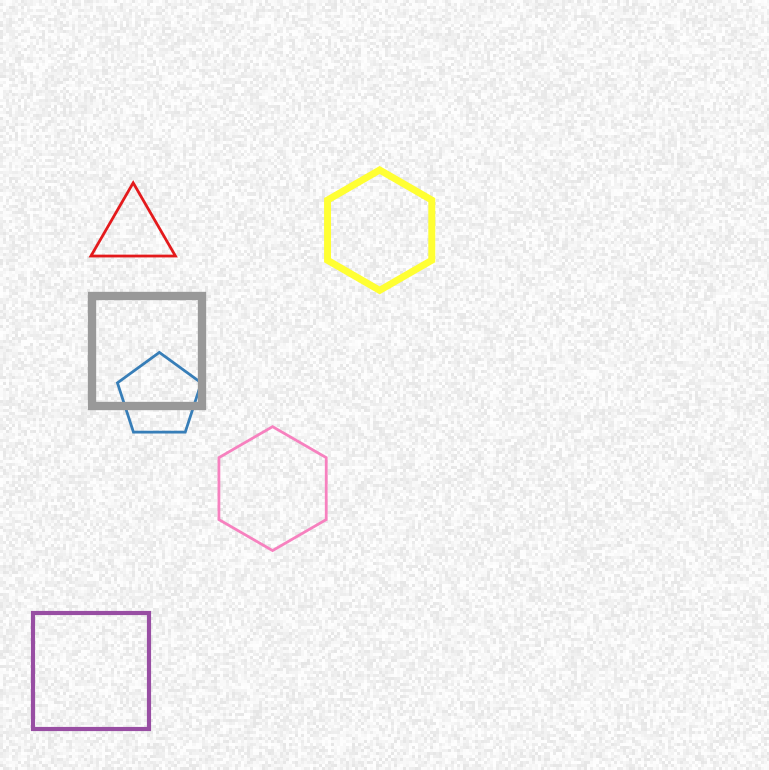[{"shape": "triangle", "thickness": 1, "radius": 0.32, "center": [0.173, 0.699]}, {"shape": "pentagon", "thickness": 1, "radius": 0.29, "center": [0.207, 0.485]}, {"shape": "square", "thickness": 1.5, "radius": 0.38, "center": [0.118, 0.129]}, {"shape": "hexagon", "thickness": 2.5, "radius": 0.39, "center": [0.493, 0.701]}, {"shape": "hexagon", "thickness": 1, "radius": 0.4, "center": [0.354, 0.365]}, {"shape": "square", "thickness": 3, "radius": 0.36, "center": [0.191, 0.544]}]